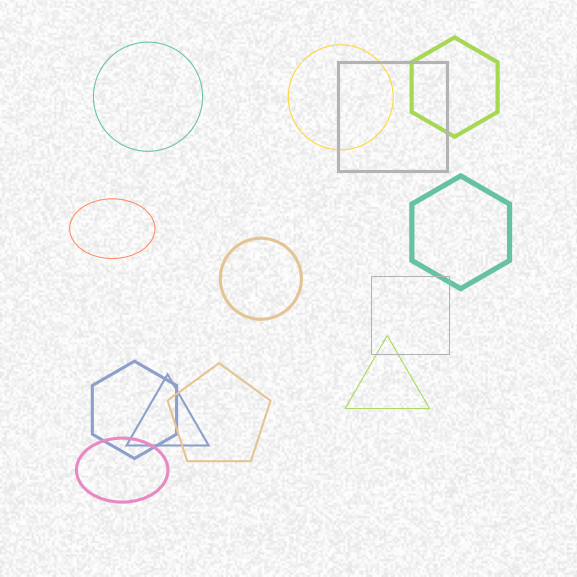[{"shape": "hexagon", "thickness": 2.5, "radius": 0.49, "center": [0.798, 0.597]}, {"shape": "circle", "thickness": 0.5, "radius": 0.47, "center": [0.256, 0.832]}, {"shape": "oval", "thickness": 0.5, "radius": 0.37, "center": [0.194, 0.603]}, {"shape": "triangle", "thickness": 1, "radius": 0.41, "center": [0.29, 0.269]}, {"shape": "hexagon", "thickness": 1.5, "radius": 0.42, "center": [0.233, 0.289]}, {"shape": "oval", "thickness": 1.5, "radius": 0.4, "center": [0.212, 0.185]}, {"shape": "hexagon", "thickness": 2, "radius": 0.43, "center": [0.787, 0.848]}, {"shape": "triangle", "thickness": 0.5, "radius": 0.42, "center": [0.671, 0.334]}, {"shape": "circle", "thickness": 0.5, "radius": 0.45, "center": [0.59, 0.831]}, {"shape": "circle", "thickness": 1.5, "radius": 0.35, "center": [0.452, 0.516]}, {"shape": "pentagon", "thickness": 1, "radius": 0.47, "center": [0.379, 0.276]}, {"shape": "square", "thickness": 0.5, "radius": 0.33, "center": [0.71, 0.454]}, {"shape": "square", "thickness": 1.5, "radius": 0.47, "center": [0.679, 0.798]}]